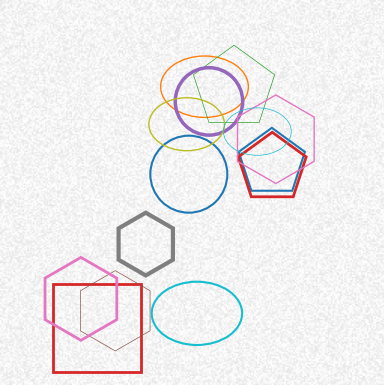[{"shape": "pentagon", "thickness": 1.5, "radius": 0.45, "center": [0.706, 0.578]}, {"shape": "circle", "thickness": 1.5, "radius": 0.5, "center": [0.49, 0.548]}, {"shape": "oval", "thickness": 1, "radius": 0.57, "center": [0.531, 0.775]}, {"shape": "pentagon", "thickness": 0.5, "radius": 0.55, "center": [0.608, 0.772]}, {"shape": "square", "thickness": 2, "radius": 0.57, "center": [0.252, 0.148]}, {"shape": "pentagon", "thickness": 2, "radius": 0.46, "center": [0.707, 0.564]}, {"shape": "circle", "thickness": 2.5, "radius": 0.44, "center": [0.543, 0.737]}, {"shape": "hexagon", "thickness": 0.5, "radius": 0.52, "center": [0.299, 0.193]}, {"shape": "hexagon", "thickness": 1, "radius": 0.58, "center": [0.716, 0.638]}, {"shape": "hexagon", "thickness": 2, "radius": 0.54, "center": [0.21, 0.224]}, {"shape": "hexagon", "thickness": 3, "radius": 0.41, "center": [0.379, 0.366]}, {"shape": "oval", "thickness": 1, "radius": 0.49, "center": [0.485, 0.677]}, {"shape": "oval", "thickness": 1.5, "radius": 0.59, "center": [0.511, 0.186]}, {"shape": "oval", "thickness": 0.5, "radius": 0.44, "center": [0.668, 0.658]}]